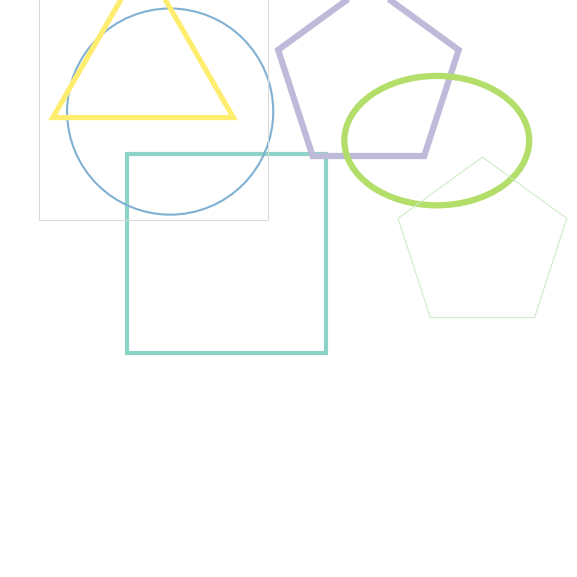[{"shape": "square", "thickness": 2, "radius": 0.86, "center": [0.392, 0.561]}, {"shape": "pentagon", "thickness": 3, "radius": 0.82, "center": [0.638, 0.862]}, {"shape": "circle", "thickness": 1, "radius": 0.89, "center": [0.295, 0.806]}, {"shape": "oval", "thickness": 3, "radius": 0.8, "center": [0.756, 0.756]}, {"shape": "square", "thickness": 0.5, "radius": 0.99, "center": [0.266, 0.817]}, {"shape": "pentagon", "thickness": 0.5, "radius": 0.77, "center": [0.835, 0.573]}, {"shape": "triangle", "thickness": 2.5, "radius": 0.9, "center": [0.248, 0.886]}]